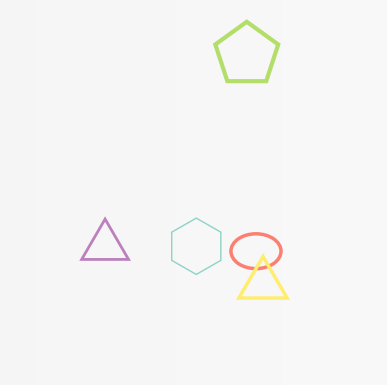[{"shape": "hexagon", "thickness": 1, "radius": 0.37, "center": [0.507, 0.36]}, {"shape": "oval", "thickness": 2.5, "radius": 0.32, "center": [0.661, 0.348]}, {"shape": "pentagon", "thickness": 3, "radius": 0.43, "center": [0.637, 0.858]}, {"shape": "triangle", "thickness": 2, "radius": 0.35, "center": [0.271, 0.361]}, {"shape": "triangle", "thickness": 2.5, "radius": 0.36, "center": [0.679, 0.262]}]